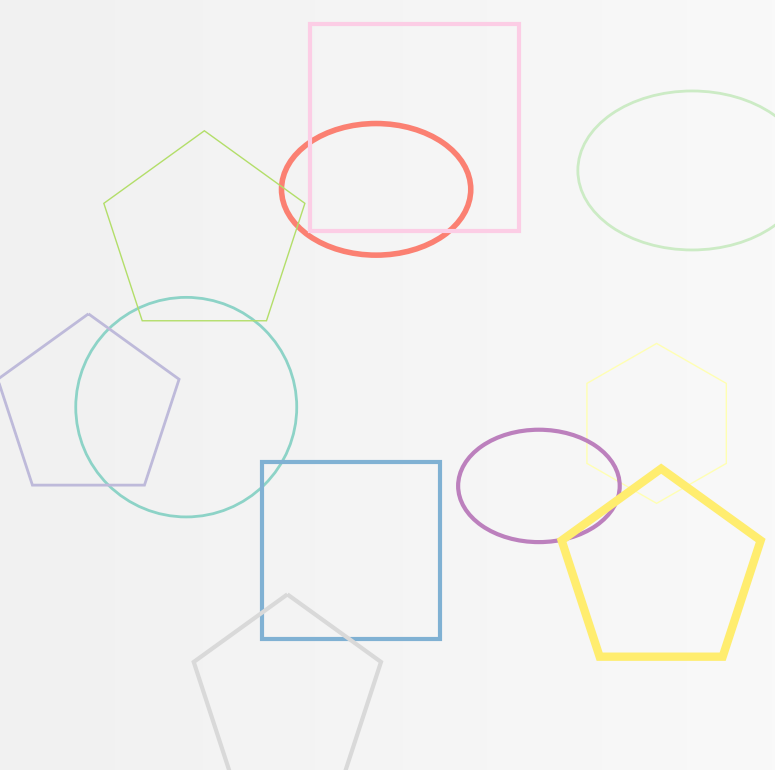[{"shape": "circle", "thickness": 1, "radius": 0.71, "center": [0.24, 0.471]}, {"shape": "hexagon", "thickness": 0.5, "radius": 0.52, "center": [0.847, 0.45]}, {"shape": "pentagon", "thickness": 1, "radius": 0.61, "center": [0.114, 0.469]}, {"shape": "oval", "thickness": 2, "radius": 0.61, "center": [0.485, 0.754]}, {"shape": "square", "thickness": 1.5, "radius": 0.57, "center": [0.453, 0.285]}, {"shape": "pentagon", "thickness": 0.5, "radius": 0.68, "center": [0.264, 0.694]}, {"shape": "square", "thickness": 1.5, "radius": 0.67, "center": [0.535, 0.834]}, {"shape": "pentagon", "thickness": 1.5, "radius": 0.64, "center": [0.371, 0.101]}, {"shape": "oval", "thickness": 1.5, "radius": 0.52, "center": [0.695, 0.369]}, {"shape": "oval", "thickness": 1, "radius": 0.74, "center": [0.893, 0.779]}, {"shape": "pentagon", "thickness": 3, "radius": 0.68, "center": [0.853, 0.256]}]